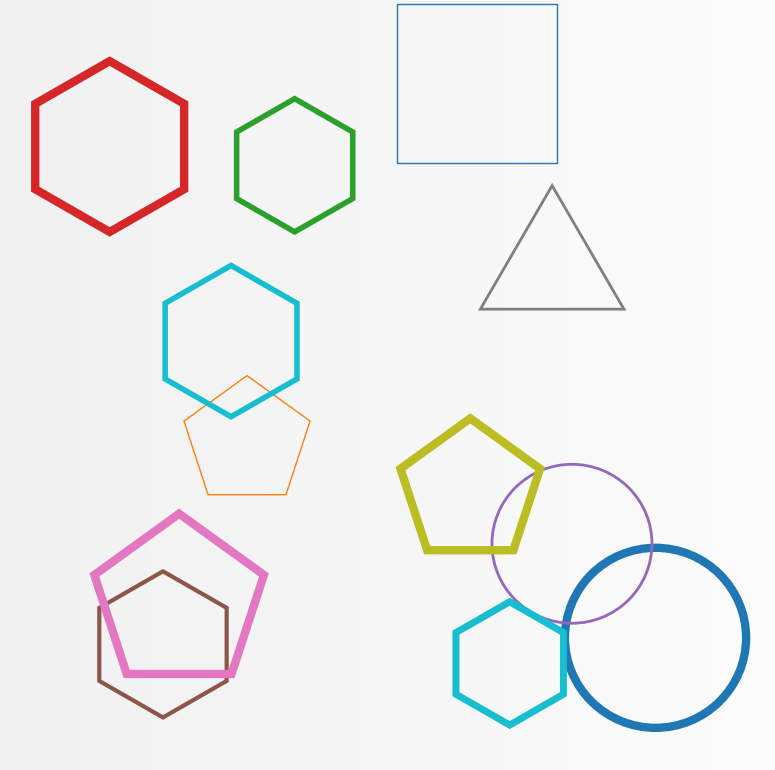[{"shape": "circle", "thickness": 3, "radius": 0.58, "center": [0.846, 0.172]}, {"shape": "square", "thickness": 0.5, "radius": 0.52, "center": [0.615, 0.891]}, {"shape": "pentagon", "thickness": 0.5, "radius": 0.43, "center": [0.319, 0.427]}, {"shape": "hexagon", "thickness": 2, "radius": 0.43, "center": [0.38, 0.785]}, {"shape": "hexagon", "thickness": 3, "radius": 0.55, "center": [0.142, 0.81]}, {"shape": "circle", "thickness": 1, "radius": 0.52, "center": [0.738, 0.294]}, {"shape": "hexagon", "thickness": 1.5, "radius": 0.47, "center": [0.21, 0.163]}, {"shape": "pentagon", "thickness": 3, "radius": 0.58, "center": [0.231, 0.218]}, {"shape": "triangle", "thickness": 1, "radius": 0.53, "center": [0.712, 0.652]}, {"shape": "pentagon", "thickness": 3, "radius": 0.47, "center": [0.607, 0.362]}, {"shape": "hexagon", "thickness": 2, "radius": 0.49, "center": [0.298, 0.557]}, {"shape": "hexagon", "thickness": 2.5, "radius": 0.4, "center": [0.658, 0.138]}]